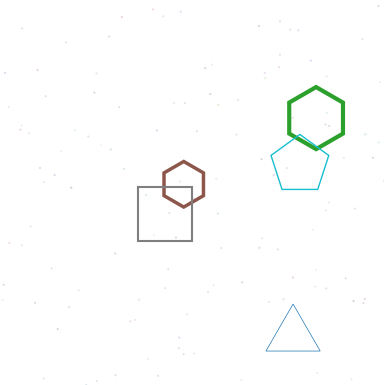[{"shape": "triangle", "thickness": 0.5, "radius": 0.41, "center": [0.761, 0.129]}, {"shape": "hexagon", "thickness": 3, "radius": 0.4, "center": [0.821, 0.693]}, {"shape": "hexagon", "thickness": 2.5, "radius": 0.3, "center": [0.477, 0.521]}, {"shape": "square", "thickness": 1.5, "radius": 0.35, "center": [0.428, 0.444]}, {"shape": "pentagon", "thickness": 1, "radius": 0.39, "center": [0.779, 0.572]}]